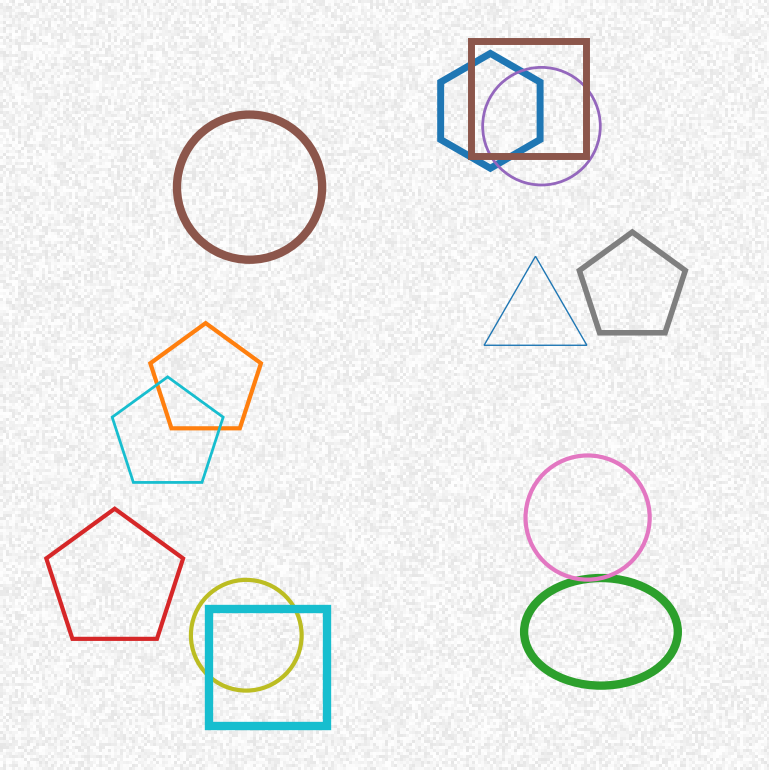[{"shape": "triangle", "thickness": 0.5, "radius": 0.39, "center": [0.695, 0.59]}, {"shape": "hexagon", "thickness": 2.5, "radius": 0.37, "center": [0.637, 0.856]}, {"shape": "pentagon", "thickness": 1.5, "radius": 0.38, "center": [0.267, 0.505]}, {"shape": "oval", "thickness": 3, "radius": 0.5, "center": [0.78, 0.179]}, {"shape": "pentagon", "thickness": 1.5, "radius": 0.47, "center": [0.149, 0.246]}, {"shape": "circle", "thickness": 1, "radius": 0.38, "center": [0.703, 0.836]}, {"shape": "square", "thickness": 2.5, "radius": 0.38, "center": [0.686, 0.872]}, {"shape": "circle", "thickness": 3, "radius": 0.47, "center": [0.324, 0.757]}, {"shape": "circle", "thickness": 1.5, "radius": 0.4, "center": [0.763, 0.328]}, {"shape": "pentagon", "thickness": 2, "radius": 0.36, "center": [0.821, 0.626]}, {"shape": "circle", "thickness": 1.5, "radius": 0.36, "center": [0.32, 0.175]}, {"shape": "square", "thickness": 3, "radius": 0.38, "center": [0.348, 0.133]}, {"shape": "pentagon", "thickness": 1, "radius": 0.38, "center": [0.218, 0.435]}]